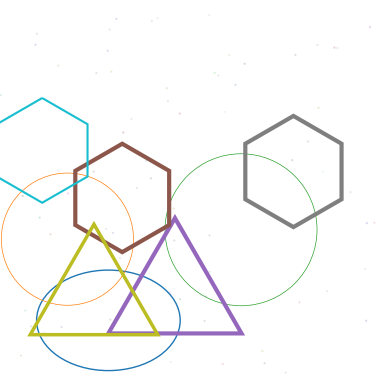[{"shape": "oval", "thickness": 1, "radius": 0.93, "center": [0.282, 0.168]}, {"shape": "circle", "thickness": 0.5, "radius": 0.86, "center": [0.175, 0.379]}, {"shape": "circle", "thickness": 0.5, "radius": 0.99, "center": [0.626, 0.403]}, {"shape": "triangle", "thickness": 3, "radius": 1.0, "center": [0.454, 0.234]}, {"shape": "hexagon", "thickness": 3, "radius": 0.7, "center": [0.317, 0.486]}, {"shape": "hexagon", "thickness": 3, "radius": 0.72, "center": [0.762, 0.555]}, {"shape": "triangle", "thickness": 2.5, "radius": 0.96, "center": [0.244, 0.226]}, {"shape": "hexagon", "thickness": 1.5, "radius": 0.68, "center": [0.11, 0.609]}]